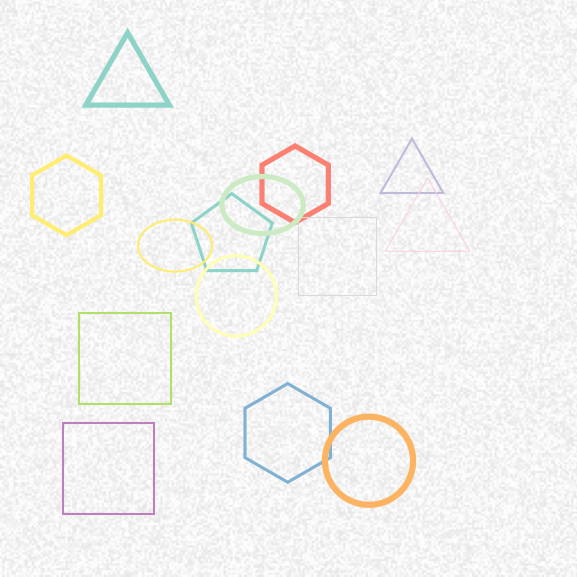[{"shape": "triangle", "thickness": 2.5, "radius": 0.42, "center": [0.221, 0.859]}, {"shape": "pentagon", "thickness": 1.5, "radius": 0.37, "center": [0.401, 0.59]}, {"shape": "circle", "thickness": 1.5, "radius": 0.35, "center": [0.409, 0.487]}, {"shape": "triangle", "thickness": 1, "radius": 0.31, "center": [0.713, 0.696]}, {"shape": "hexagon", "thickness": 2.5, "radius": 0.33, "center": [0.511, 0.68]}, {"shape": "hexagon", "thickness": 1.5, "radius": 0.43, "center": [0.498, 0.249]}, {"shape": "circle", "thickness": 3, "radius": 0.38, "center": [0.639, 0.201]}, {"shape": "square", "thickness": 1, "radius": 0.4, "center": [0.216, 0.378]}, {"shape": "triangle", "thickness": 0.5, "radius": 0.42, "center": [0.74, 0.606]}, {"shape": "square", "thickness": 0.5, "radius": 0.34, "center": [0.584, 0.555]}, {"shape": "square", "thickness": 1, "radius": 0.39, "center": [0.188, 0.188]}, {"shape": "oval", "thickness": 2.5, "radius": 0.35, "center": [0.455, 0.644]}, {"shape": "hexagon", "thickness": 2, "radius": 0.34, "center": [0.115, 0.661]}, {"shape": "oval", "thickness": 1, "radius": 0.32, "center": [0.303, 0.574]}]